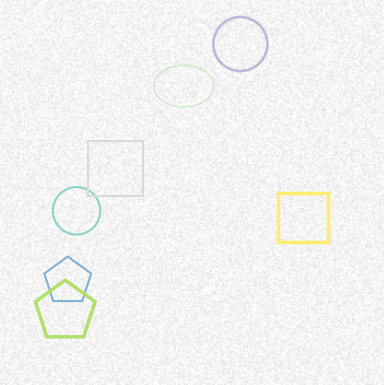[{"shape": "circle", "thickness": 1.5, "radius": 0.31, "center": [0.199, 0.452]}, {"shape": "circle", "thickness": 2, "radius": 0.35, "center": [0.624, 0.886]}, {"shape": "pentagon", "thickness": 1.5, "radius": 0.32, "center": [0.176, 0.27]}, {"shape": "pentagon", "thickness": 2.5, "radius": 0.41, "center": [0.169, 0.191]}, {"shape": "square", "thickness": 1.5, "radius": 0.36, "center": [0.299, 0.563]}, {"shape": "oval", "thickness": 1, "radius": 0.39, "center": [0.477, 0.776]}, {"shape": "square", "thickness": 2.5, "radius": 0.32, "center": [0.787, 0.435]}]